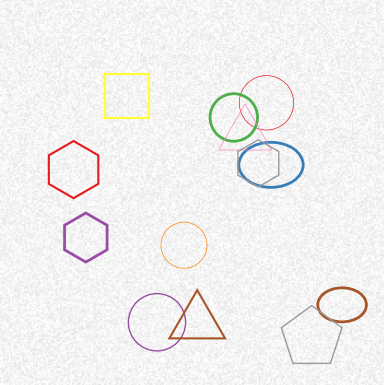[{"shape": "hexagon", "thickness": 1.5, "radius": 0.37, "center": [0.191, 0.559]}, {"shape": "circle", "thickness": 0.5, "radius": 0.35, "center": [0.692, 0.733]}, {"shape": "oval", "thickness": 2, "radius": 0.42, "center": [0.704, 0.572]}, {"shape": "circle", "thickness": 2, "radius": 0.31, "center": [0.607, 0.695]}, {"shape": "circle", "thickness": 1, "radius": 0.37, "center": [0.408, 0.163]}, {"shape": "hexagon", "thickness": 2, "radius": 0.32, "center": [0.223, 0.383]}, {"shape": "circle", "thickness": 0.5, "radius": 0.3, "center": [0.478, 0.363]}, {"shape": "square", "thickness": 1.5, "radius": 0.29, "center": [0.329, 0.75]}, {"shape": "oval", "thickness": 2, "radius": 0.32, "center": [0.889, 0.208]}, {"shape": "triangle", "thickness": 1.5, "radius": 0.42, "center": [0.512, 0.163]}, {"shape": "triangle", "thickness": 0.5, "radius": 0.4, "center": [0.637, 0.65]}, {"shape": "hexagon", "thickness": 1, "radius": 0.31, "center": [0.671, 0.576]}, {"shape": "pentagon", "thickness": 1, "radius": 0.41, "center": [0.81, 0.123]}]